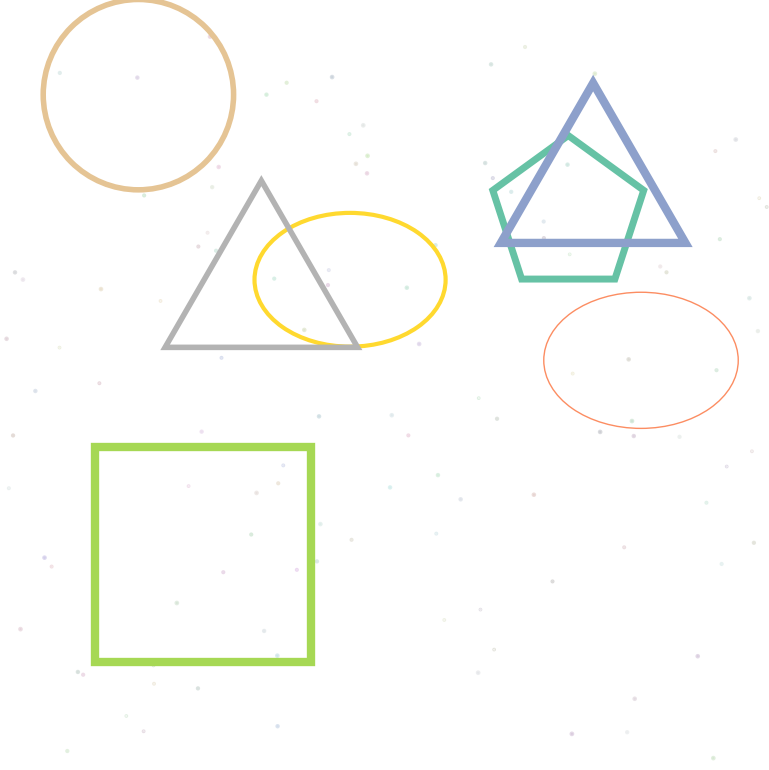[{"shape": "pentagon", "thickness": 2.5, "radius": 0.52, "center": [0.738, 0.721]}, {"shape": "oval", "thickness": 0.5, "radius": 0.63, "center": [0.832, 0.532]}, {"shape": "triangle", "thickness": 3, "radius": 0.69, "center": [0.77, 0.754]}, {"shape": "square", "thickness": 3, "radius": 0.7, "center": [0.264, 0.28]}, {"shape": "oval", "thickness": 1.5, "radius": 0.62, "center": [0.455, 0.637]}, {"shape": "circle", "thickness": 2, "radius": 0.62, "center": [0.18, 0.877]}, {"shape": "triangle", "thickness": 2, "radius": 0.72, "center": [0.339, 0.621]}]